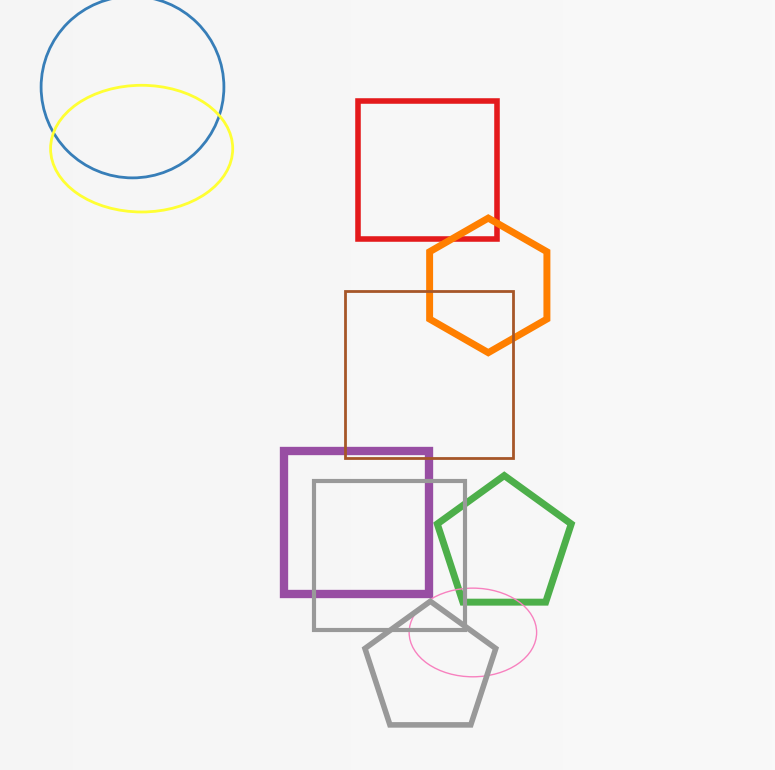[{"shape": "square", "thickness": 2, "radius": 0.45, "center": [0.552, 0.779]}, {"shape": "circle", "thickness": 1, "radius": 0.59, "center": [0.171, 0.887]}, {"shape": "pentagon", "thickness": 2.5, "radius": 0.45, "center": [0.651, 0.291]}, {"shape": "square", "thickness": 3, "radius": 0.47, "center": [0.46, 0.322]}, {"shape": "hexagon", "thickness": 2.5, "radius": 0.44, "center": [0.63, 0.629]}, {"shape": "oval", "thickness": 1, "radius": 0.59, "center": [0.183, 0.807]}, {"shape": "square", "thickness": 1, "radius": 0.54, "center": [0.554, 0.514]}, {"shape": "oval", "thickness": 0.5, "radius": 0.41, "center": [0.61, 0.179]}, {"shape": "pentagon", "thickness": 2, "radius": 0.44, "center": [0.555, 0.13]}, {"shape": "square", "thickness": 1.5, "radius": 0.49, "center": [0.502, 0.279]}]